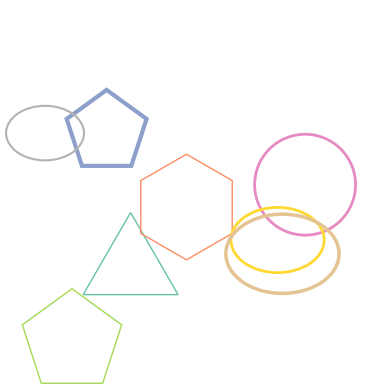[{"shape": "triangle", "thickness": 1, "radius": 0.71, "center": [0.339, 0.306]}, {"shape": "hexagon", "thickness": 1, "radius": 0.69, "center": [0.484, 0.462]}, {"shape": "pentagon", "thickness": 3, "radius": 0.55, "center": [0.277, 0.657]}, {"shape": "circle", "thickness": 2, "radius": 0.66, "center": [0.792, 0.52]}, {"shape": "pentagon", "thickness": 1, "radius": 0.68, "center": [0.187, 0.114]}, {"shape": "oval", "thickness": 2, "radius": 0.61, "center": [0.721, 0.377]}, {"shape": "oval", "thickness": 2.5, "radius": 0.73, "center": [0.734, 0.341]}, {"shape": "oval", "thickness": 1.5, "radius": 0.51, "center": [0.117, 0.654]}]